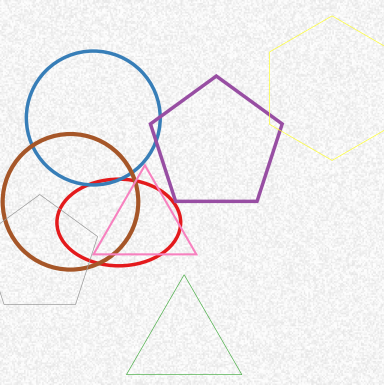[{"shape": "oval", "thickness": 2.5, "radius": 0.8, "center": [0.309, 0.422]}, {"shape": "circle", "thickness": 2.5, "radius": 0.87, "center": [0.242, 0.694]}, {"shape": "triangle", "thickness": 0.5, "radius": 0.87, "center": [0.478, 0.113]}, {"shape": "pentagon", "thickness": 2.5, "radius": 0.9, "center": [0.562, 0.623]}, {"shape": "hexagon", "thickness": 0.5, "radius": 0.94, "center": [0.863, 0.771]}, {"shape": "circle", "thickness": 3, "radius": 0.88, "center": [0.183, 0.476]}, {"shape": "triangle", "thickness": 1.5, "radius": 0.77, "center": [0.376, 0.416]}, {"shape": "pentagon", "thickness": 0.5, "radius": 0.79, "center": [0.103, 0.337]}]